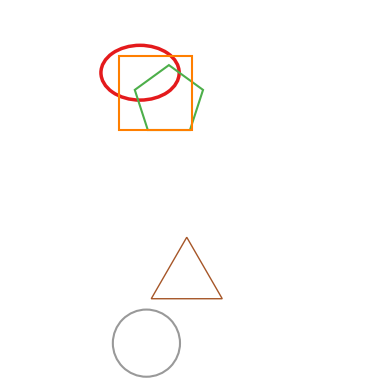[{"shape": "oval", "thickness": 2.5, "radius": 0.51, "center": [0.364, 0.811]}, {"shape": "pentagon", "thickness": 1.5, "radius": 0.47, "center": [0.439, 0.738]}, {"shape": "square", "thickness": 1.5, "radius": 0.48, "center": [0.404, 0.76]}, {"shape": "triangle", "thickness": 1, "radius": 0.53, "center": [0.485, 0.277]}, {"shape": "circle", "thickness": 1.5, "radius": 0.44, "center": [0.38, 0.109]}]